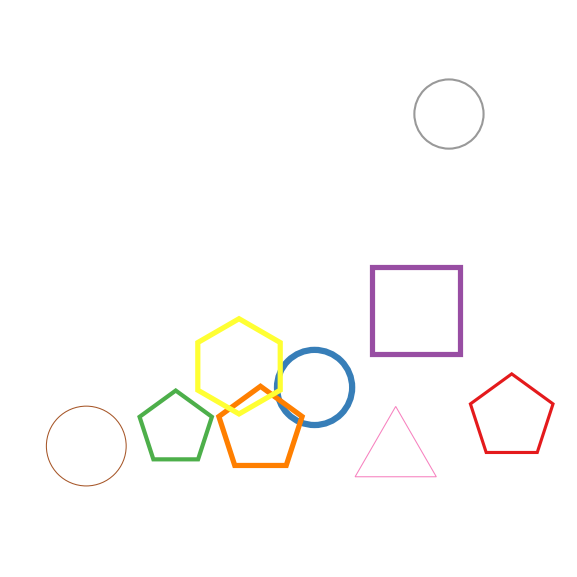[{"shape": "pentagon", "thickness": 1.5, "radius": 0.38, "center": [0.886, 0.276]}, {"shape": "circle", "thickness": 3, "radius": 0.33, "center": [0.545, 0.328]}, {"shape": "pentagon", "thickness": 2, "radius": 0.33, "center": [0.304, 0.257]}, {"shape": "square", "thickness": 2.5, "radius": 0.38, "center": [0.72, 0.462]}, {"shape": "pentagon", "thickness": 2.5, "radius": 0.38, "center": [0.451, 0.254]}, {"shape": "hexagon", "thickness": 2.5, "radius": 0.41, "center": [0.414, 0.365]}, {"shape": "circle", "thickness": 0.5, "radius": 0.35, "center": [0.149, 0.227]}, {"shape": "triangle", "thickness": 0.5, "radius": 0.41, "center": [0.685, 0.214]}, {"shape": "circle", "thickness": 1, "radius": 0.3, "center": [0.777, 0.802]}]